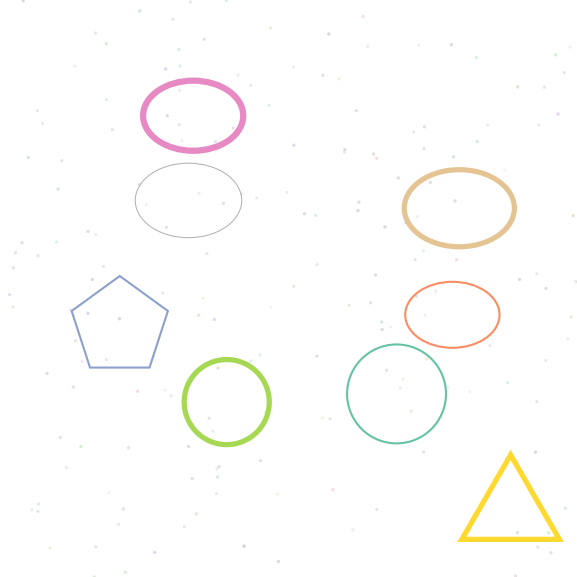[{"shape": "circle", "thickness": 1, "radius": 0.43, "center": [0.687, 0.317]}, {"shape": "oval", "thickness": 1, "radius": 0.41, "center": [0.783, 0.454]}, {"shape": "pentagon", "thickness": 1, "radius": 0.44, "center": [0.207, 0.434]}, {"shape": "oval", "thickness": 3, "radius": 0.43, "center": [0.335, 0.799]}, {"shape": "circle", "thickness": 2.5, "radius": 0.37, "center": [0.393, 0.303]}, {"shape": "triangle", "thickness": 2.5, "radius": 0.49, "center": [0.884, 0.114]}, {"shape": "oval", "thickness": 2.5, "radius": 0.48, "center": [0.795, 0.639]}, {"shape": "oval", "thickness": 0.5, "radius": 0.46, "center": [0.326, 0.652]}]